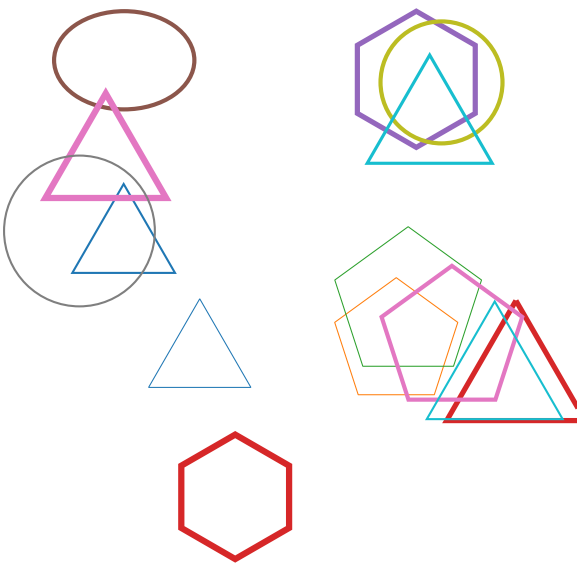[{"shape": "triangle", "thickness": 0.5, "radius": 0.51, "center": [0.346, 0.379]}, {"shape": "triangle", "thickness": 1, "radius": 0.51, "center": [0.214, 0.578]}, {"shape": "pentagon", "thickness": 0.5, "radius": 0.56, "center": [0.686, 0.406]}, {"shape": "pentagon", "thickness": 0.5, "radius": 0.67, "center": [0.707, 0.473]}, {"shape": "hexagon", "thickness": 3, "radius": 0.54, "center": [0.407, 0.139]}, {"shape": "triangle", "thickness": 2.5, "radius": 0.69, "center": [0.893, 0.34]}, {"shape": "hexagon", "thickness": 2.5, "radius": 0.59, "center": [0.721, 0.862]}, {"shape": "oval", "thickness": 2, "radius": 0.61, "center": [0.215, 0.895]}, {"shape": "pentagon", "thickness": 2, "radius": 0.64, "center": [0.783, 0.411]}, {"shape": "triangle", "thickness": 3, "radius": 0.6, "center": [0.183, 0.717]}, {"shape": "circle", "thickness": 1, "radius": 0.65, "center": [0.138, 0.599]}, {"shape": "circle", "thickness": 2, "radius": 0.53, "center": [0.765, 0.856]}, {"shape": "triangle", "thickness": 1, "radius": 0.68, "center": [0.857, 0.341]}, {"shape": "triangle", "thickness": 1.5, "radius": 0.62, "center": [0.744, 0.779]}]